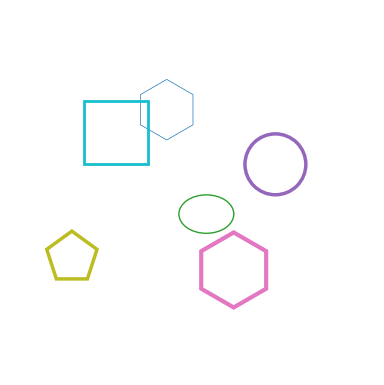[{"shape": "hexagon", "thickness": 0.5, "radius": 0.39, "center": [0.433, 0.715]}, {"shape": "oval", "thickness": 1, "radius": 0.36, "center": [0.536, 0.444]}, {"shape": "circle", "thickness": 2.5, "radius": 0.4, "center": [0.715, 0.573]}, {"shape": "hexagon", "thickness": 3, "radius": 0.49, "center": [0.607, 0.299]}, {"shape": "pentagon", "thickness": 2.5, "radius": 0.34, "center": [0.187, 0.331]}, {"shape": "square", "thickness": 2, "radius": 0.41, "center": [0.301, 0.656]}]